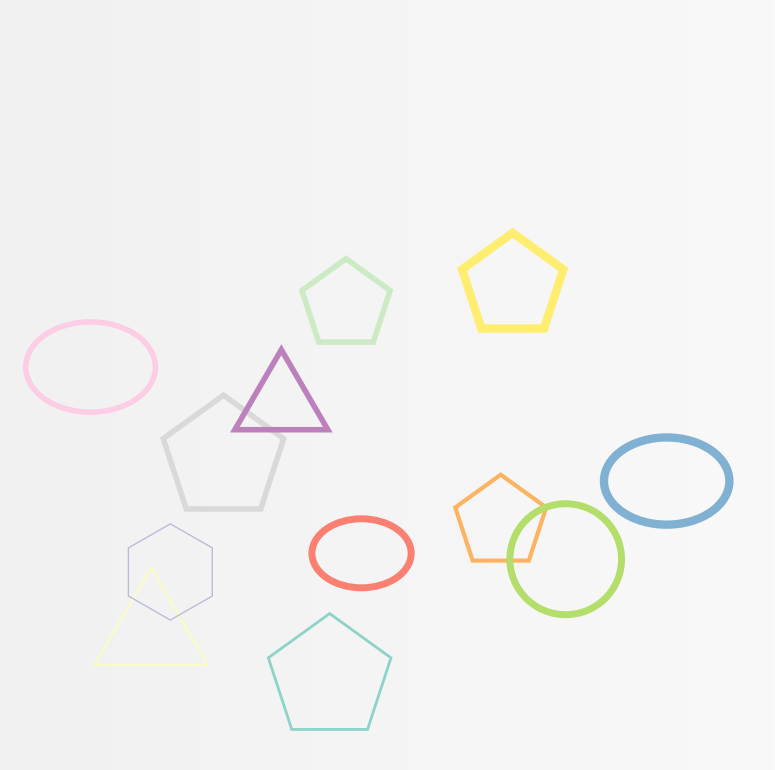[{"shape": "pentagon", "thickness": 1, "radius": 0.42, "center": [0.425, 0.12]}, {"shape": "triangle", "thickness": 0.5, "radius": 0.42, "center": [0.195, 0.179]}, {"shape": "hexagon", "thickness": 0.5, "radius": 0.31, "center": [0.22, 0.257]}, {"shape": "oval", "thickness": 2.5, "radius": 0.32, "center": [0.467, 0.281]}, {"shape": "oval", "thickness": 3, "radius": 0.4, "center": [0.86, 0.375]}, {"shape": "pentagon", "thickness": 1.5, "radius": 0.31, "center": [0.646, 0.322]}, {"shape": "circle", "thickness": 2.5, "radius": 0.36, "center": [0.73, 0.274]}, {"shape": "oval", "thickness": 2, "radius": 0.42, "center": [0.117, 0.523]}, {"shape": "pentagon", "thickness": 2, "radius": 0.41, "center": [0.288, 0.405]}, {"shape": "triangle", "thickness": 2, "radius": 0.35, "center": [0.363, 0.477]}, {"shape": "pentagon", "thickness": 2, "radius": 0.3, "center": [0.446, 0.604]}, {"shape": "pentagon", "thickness": 3, "radius": 0.34, "center": [0.662, 0.629]}]